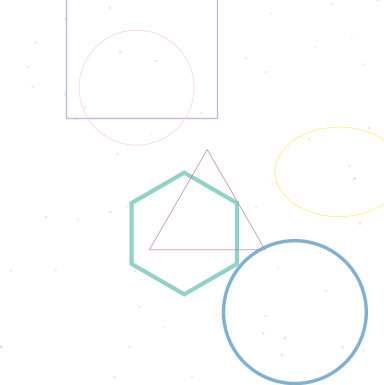[{"shape": "hexagon", "thickness": 3, "radius": 0.79, "center": [0.479, 0.394]}, {"shape": "square", "thickness": 1, "radius": 0.98, "center": [0.367, 0.889]}, {"shape": "circle", "thickness": 2.5, "radius": 0.93, "center": [0.766, 0.189]}, {"shape": "circle", "thickness": 0.5, "radius": 0.75, "center": [0.355, 0.772]}, {"shape": "triangle", "thickness": 0.5, "radius": 0.87, "center": [0.538, 0.438]}, {"shape": "oval", "thickness": 0.5, "radius": 0.83, "center": [0.881, 0.553]}]